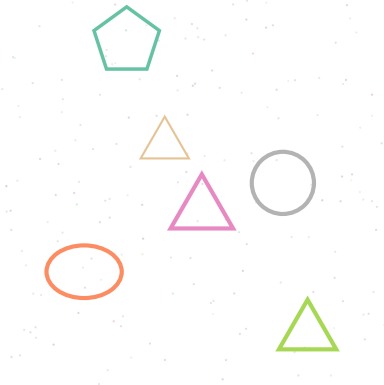[{"shape": "pentagon", "thickness": 2.5, "radius": 0.45, "center": [0.329, 0.893]}, {"shape": "oval", "thickness": 3, "radius": 0.49, "center": [0.218, 0.294]}, {"shape": "triangle", "thickness": 3, "radius": 0.47, "center": [0.524, 0.453]}, {"shape": "triangle", "thickness": 3, "radius": 0.43, "center": [0.799, 0.136]}, {"shape": "triangle", "thickness": 1.5, "radius": 0.36, "center": [0.428, 0.625]}, {"shape": "circle", "thickness": 3, "radius": 0.4, "center": [0.735, 0.525]}]